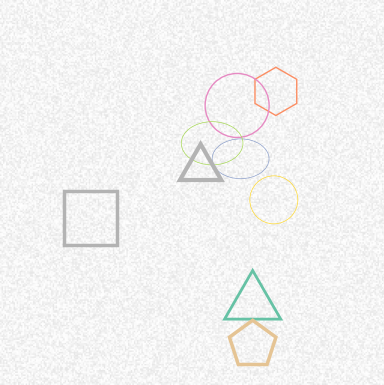[{"shape": "triangle", "thickness": 2, "radius": 0.42, "center": [0.656, 0.213]}, {"shape": "hexagon", "thickness": 1, "radius": 0.31, "center": [0.717, 0.763]}, {"shape": "oval", "thickness": 0.5, "radius": 0.37, "center": [0.625, 0.588]}, {"shape": "circle", "thickness": 1, "radius": 0.42, "center": [0.616, 0.726]}, {"shape": "oval", "thickness": 0.5, "radius": 0.4, "center": [0.551, 0.628]}, {"shape": "circle", "thickness": 0.5, "radius": 0.31, "center": [0.711, 0.481]}, {"shape": "pentagon", "thickness": 2.5, "radius": 0.32, "center": [0.656, 0.105]}, {"shape": "triangle", "thickness": 3, "radius": 0.31, "center": [0.521, 0.563]}, {"shape": "square", "thickness": 2.5, "radius": 0.35, "center": [0.235, 0.435]}]